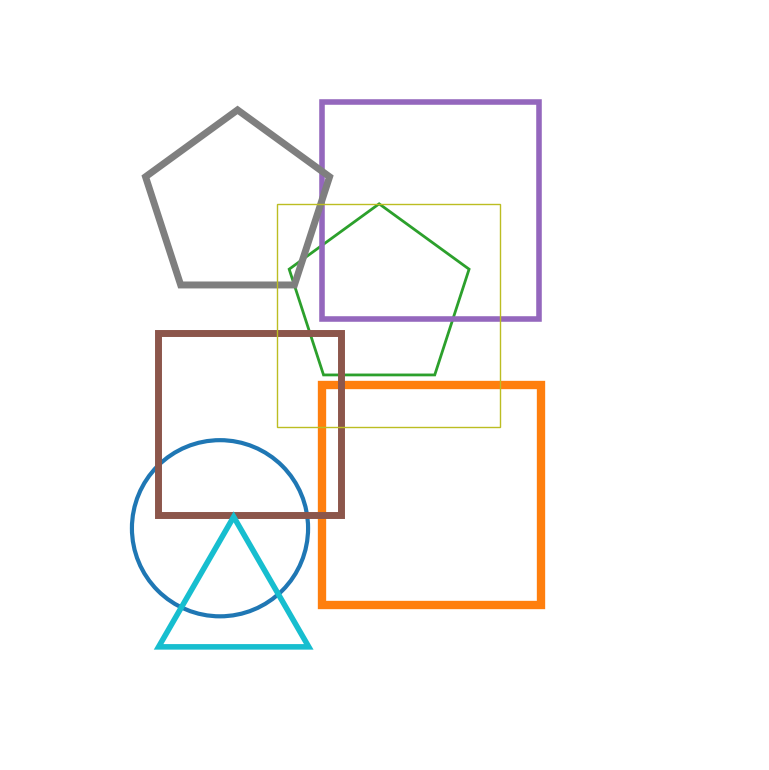[{"shape": "circle", "thickness": 1.5, "radius": 0.57, "center": [0.286, 0.314]}, {"shape": "square", "thickness": 3, "radius": 0.71, "center": [0.561, 0.357]}, {"shape": "pentagon", "thickness": 1, "radius": 0.61, "center": [0.492, 0.612]}, {"shape": "square", "thickness": 2, "radius": 0.7, "center": [0.559, 0.727]}, {"shape": "square", "thickness": 2.5, "radius": 0.59, "center": [0.324, 0.449]}, {"shape": "pentagon", "thickness": 2.5, "radius": 0.63, "center": [0.309, 0.732]}, {"shape": "square", "thickness": 0.5, "radius": 0.72, "center": [0.505, 0.591]}, {"shape": "triangle", "thickness": 2, "radius": 0.56, "center": [0.303, 0.216]}]